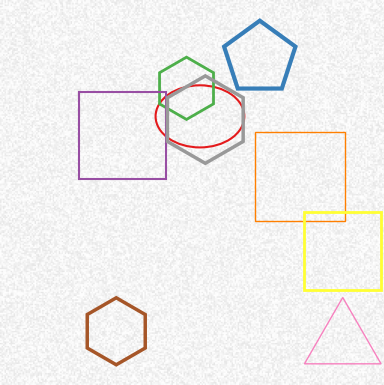[{"shape": "oval", "thickness": 1.5, "radius": 0.58, "center": [0.519, 0.698]}, {"shape": "pentagon", "thickness": 3, "radius": 0.49, "center": [0.675, 0.849]}, {"shape": "hexagon", "thickness": 2, "radius": 0.4, "center": [0.484, 0.771]}, {"shape": "square", "thickness": 1.5, "radius": 0.57, "center": [0.318, 0.647]}, {"shape": "square", "thickness": 1, "radius": 0.58, "center": [0.779, 0.541]}, {"shape": "square", "thickness": 2, "radius": 0.5, "center": [0.889, 0.348]}, {"shape": "hexagon", "thickness": 2.5, "radius": 0.43, "center": [0.302, 0.14]}, {"shape": "triangle", "thickness": 1, "radius": 0.57, "center": [0.89, 0.112]}, {"shape": "hexagon", "thickness": 2.5, "radius": 0.57, "center": [0.533, 0.689]}]